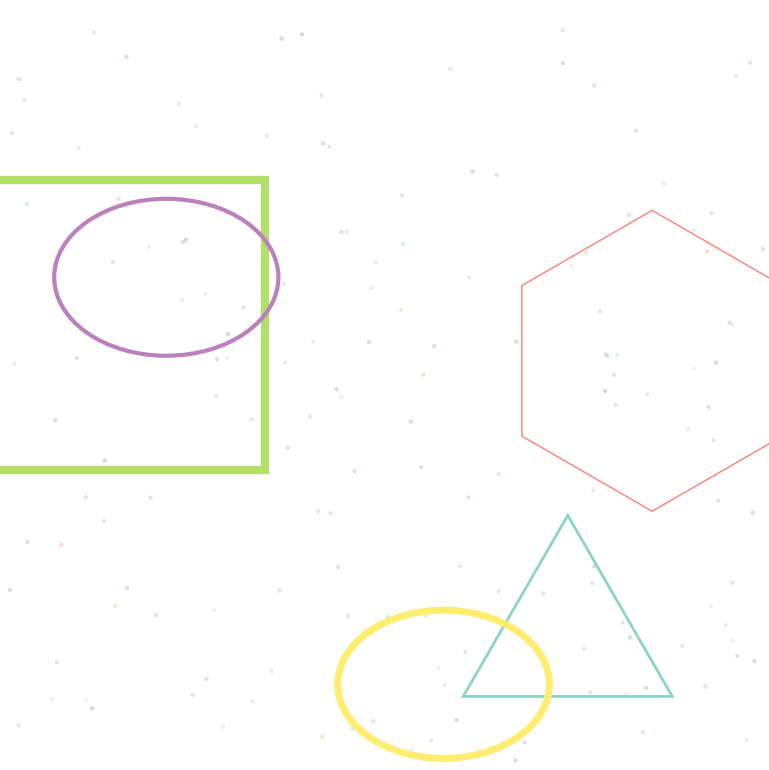[{"shape": "triangle", "thickness": 1, "radius": 0.78, "center": [0.737, 0.174]}, {"shape": "hexagon", "thickness": 0.5, "radius": 0.98, "center": [0.847, 0.531]}, {"shape": "square", "thickness": 3, "radius": 0.94, "center": [0.156, 0.577]}, {"shape": "oval", "thickness": 1.5, "radius": 0.73, "center": [0.216, 0.64]}, {"shape": "oval", "thickness": 2.5, "radius": 0.69, "center": [0.576, 0.111]}]